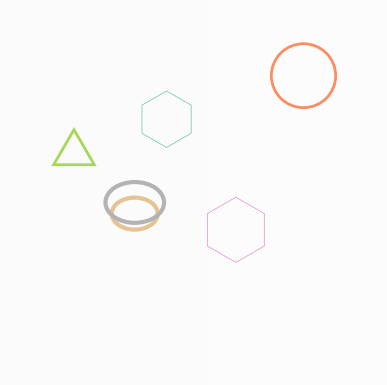[{"shape": "hexagon", "thickness": 0.5, "radius": 0.37, "center": [0.43, 0.69]}, {"shape": "circle", "thickness": 2, "radius": 0.42, "center": [0.783, 0.803]}, {"shape": "hexagon", "thickness": 0.5, "radius": 0.42, "center": [0.609, 0.403]}, {"shape": "triangle", "thickness": 2, "radius": 0.3, "center": [0.191, 0.602]}, {"shape": "oval", "thickness": 3, "radius": 0.3, "center": [0.348, 0.445]}, {"shape": "oval", "thickness": 3, "radius": 0.38, "center": [0.348, 0.474]}]